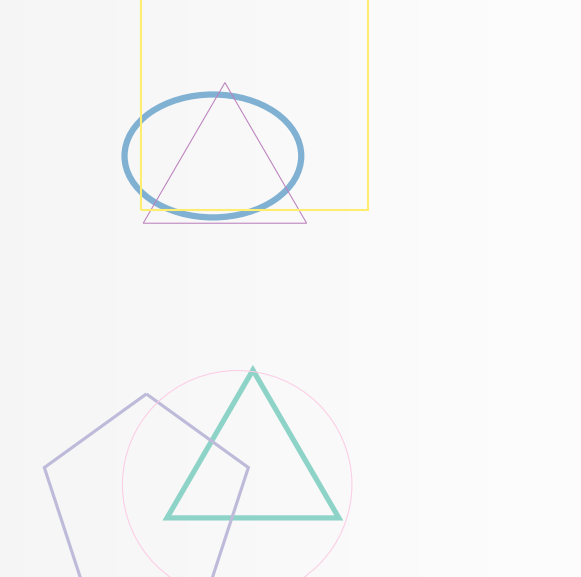[{"shape": "triangle", "thickness": 2.5, "radius": 0.85, "center": [0.435, 0.188]}, {"shape": "pentagon", "thickness": 1.5, "radius": 0.92, "center": [0.252, 0.132]}, {"shape": "oval", "thickness": 3, "radius": 0.76, "center": [0.366, 0.729]}, {"shape": "circle", "thickness": 0.5, "radius": 0.99, "center": [0.408, 0.16]}, {"shape": "triangle", "thickness": 0.5, "radius": 0.81, "center": [0.387, 0.694]}, {"shape": "square", "thickness": 1, "radius": 0.98, "center": [0.437, 0.83]}]